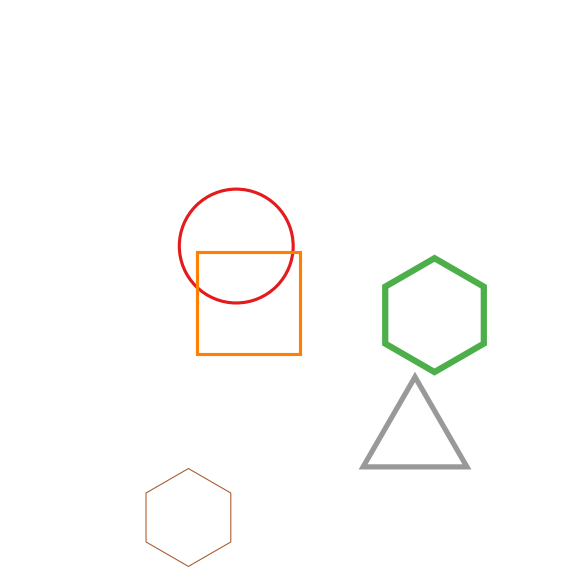[{"shape": "circle", "thickness": 1.5, "radius": 0.49, "center": [0.409, 0.573]}, {"shape": "hexagon", "thickness": 3, "radius": 0.49, "center": [0.752, 0.453]}, {"shape": "square", "thickness": 1.5, "radius": 0.45, "center": [0.43, 0.474]}, {"shape": "hexagon", "thickness": 0.5, "radius": 0.42, "center": [0.326, 0.103]}, {"shape": "triangle", "thickness": 2.5, "radius": 0.52, "center": [0.719, 0.243]}]